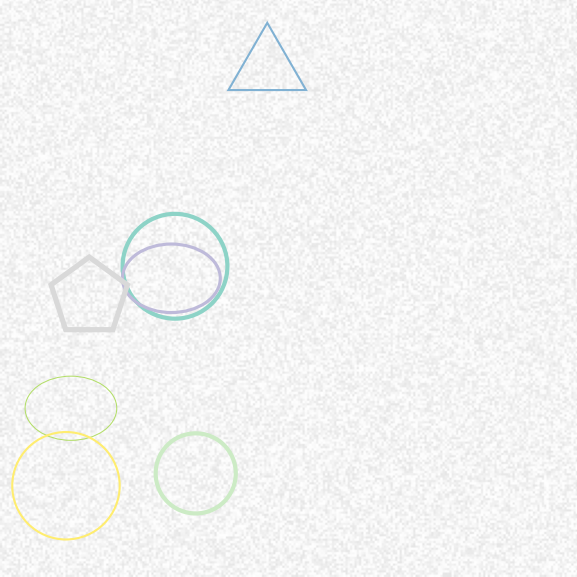[{"shape": "circle", "thickness": 2, "radius": 0.45, "center": [0.303, 0.538]}, {"shape": "oval", "thickness": 1.5, "radius": 0.42, "center": [0.297, 0.517]}, {"shape": "triangle", "thickness": 1, "radius": 0.39, "center": [0.463, 0.882]}, {"shape": "oval", "thickness": 0.5, "radius": 0.4, "center": [0.123, 0.292]}, {"shape": "pentagon", "thickness": 2.5, "radius": 0.35, "center": [0.155, 0.484]}, {"shape": "circle", "thickness": 2, "radius": 0.35, "center": [0.339, 0.179]}, {"shape": "circle", "thickness": 1, "radius": 0.47, "center": [0.114, 0.158]}]